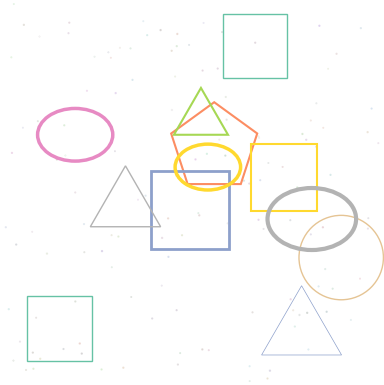[{"shape": "square", "thickness": 1, "radius": 0.41, "center": [0.663, 0.881]}, {"shape": "square", "thickness": 1, "radius": 0.42, "center": [0.155, 0.147]}, {"shape": "pentagon", "thickness": 1.5, "radius": 0.59, "center": [0.556, 0.617]}, {"shape": "square", "thickness": 2, "radius": 0.51, "center": [0.493, 0.455]}, {"shape": "triangle", "thickness": 0.5, "radius": 0.6, "center": [0.783, 0.138]}, {"shape": "oval", "thickness": 2.5, "radius": 0.49, "center": [0.195, 0.65]}, {"shape": "triangle", "thickness": 1.5, "radius": 0.41, "center": [0.522, 0.691]}, {"shape": "oval", "thickness": 2.5, "radius": 0.43, "center": [0.54, 0.566]}, {"shape": "square", "thickness": 1.5, "radius": 0.43, "center": [0.738, 0.538]}, {"shape": "circle", "thickness": 1, "radius": 0.55, "center": [0.886, 0.331]}, {"shape": "triangle", "thickness": 1, "radius": 0.53, "center": [0.326, 0.464]}, {"shape": "oval", "thickness": 3, "radius": 0.58, "center": [0.81, 0.431]}]